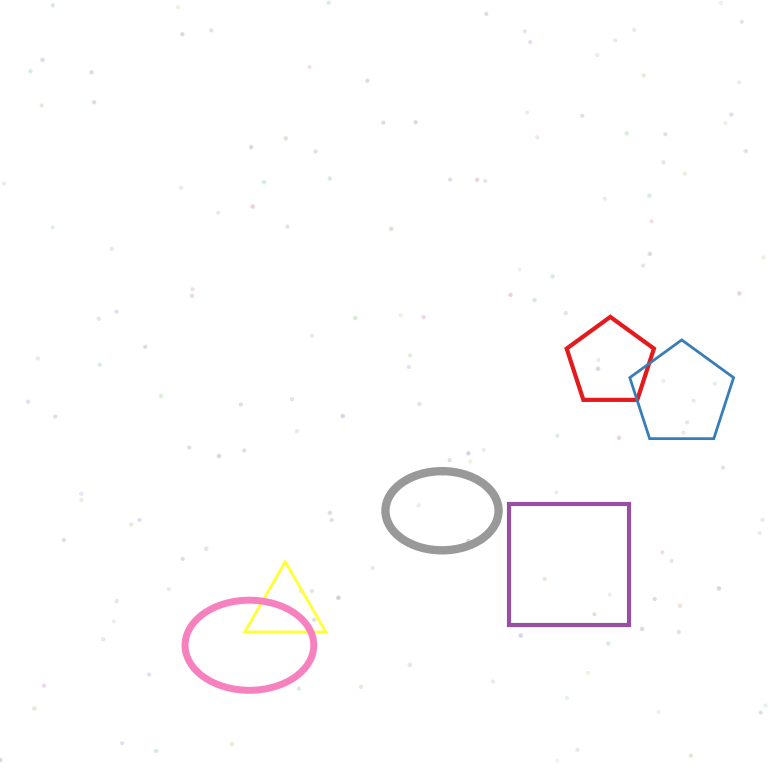[{"shape": "pentagon", "thickness": 1.5, "radius": 0.3, "center": [0.793, 0.529]}, {"shape": "pentagon", "thickness": 1, "radius": 0.35, "center": [0.885, 0.488]}, {"shape": "square", "thickness": 1.5, "radius": 0.39, "center": [0.739, 0.267]}, {"shape": "triangle", "thickness": 1, "radius": 0.3, "center": [0.37, 0.21]}, {"shape": "oval", "thickness": 2.5, "radius": 0.42, "center": [0.324, 0.162]}, {"shape": "oval", "thickness": 3, "radius": 0.37, "center": [0.574, 0.337]}]